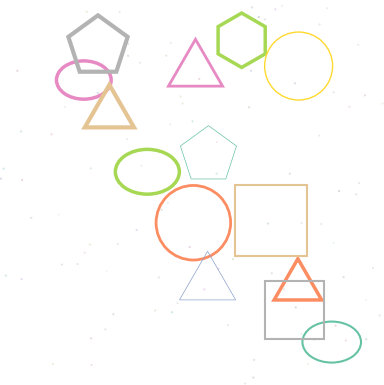[{"shape": "pentagon", "thickness": 0.5, "radius": 0.38, "center": [0.541, 0.597]}, {"shape": "oval", "thickness": 1.5, "radius": 0.38, "center": [0.862, 0.111]}, {"shape": "circle", "thickness": 2, "radius": 0.48, "center": [0.502, 0.421]}, {"shape": "triangle", "thickness": 2.5, "radius": 0.36, "center": [0.774, 0.257]}, {"shape": "triangle", "thickness": 0.5, "radius": 0.42, "center": [0.539, 0.263]}, {"shape": "oval", "thickness": 2.5, "radius": 0.36, "center": [0.218, 0.792]}, {"shape": "triangle", "thickness": 2, "radius": 0.41, "center": [0.508, 0.817]}, {"shape": "hexagon", "thickness": 2.5, "radius": 0.35, "center": [0.628, 0.895]}, {"shape": "oval", "thickness": 2.5, "radius": 0.42, "center": [0.383, 0.554]}, {"shape": "circle", "thickness": 1, "radius": 0.44, "center": [0.776, 0.828]}, {"shape": "square", "thickness": 1.5, "radius": 0.47, "center": [0.703, 0.427]}, {"shape": "triangle", "thickness": 3, "radius": 0.37, "center": [0.284, 0.706]}, {"shape": "pentagon", "thickness": 3, "radius": 0.4, "center": [0.255, 0.879]}, {"shape": "square", "thickness": 1.5, "radius": 0.38, "center": [0.765, 0.195]}]